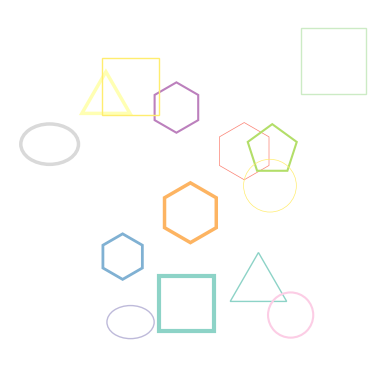[{"shape": "square", "thickness": 3, "radius": 0.36, "center": [0.485, 0.212]}, {"shape": "triangle", "thickness": 1, "radius": 0.42, "center": [0.671, 0.259]}, {"shape": "triangle", "thickness": 2.5, "radius": 0.36, "center": [0.275, 0.742]}, {"shape": "oval", "thickness": 1, "radius": 0.31, "center": [0.339, 0.163]}, {"shape": "hexagon", "thickness": 0.5, "radius": 0.37, "center": [0.634, 0.607]}, {"shape": "hexagon", "thickness": 2, "radius": 0.3, "center": [0.319, 0.333]}, {"shape": "hexagon", "thickness": 2.5, "radius": 0.39, "center": [0.495, 0.447]}, {"shape": "pentagon", "thickness": 1.5, "radius": 0.33, "center": [0.707, 0.611]}, {"shape": "circle", "thickness": 1.5, "radius": 0.29, "center": [0.755, 0.182]}, {"shape": "oval", "thickness": 2.5, "radius": 0.37, "center": [0.129, 0.626]}, {"shape": "hexagon", "thickness": 1.5, "radius": 0.33, "center": [0.458, 0.721]}, {"shape": "square", "thickness": 1, "radius": 0.42, "center": [0.866, 0.842]}, {"shape": "square", "thickness": 1, "radius": 0.37, "center": [0.339, 0.776]}, {"shape": "circle", "thickness": 0.5, "radius": 0.34, "center": [0.701, 0.518]}]